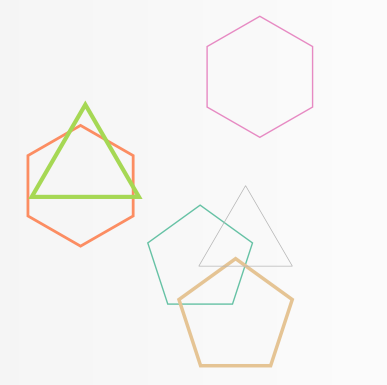[{"shape": "pentagon", "thickness": 1, "radius": 0.71, "center": [0.516, 0.325]}, {"shape": "hexagon", "thickness": 2, "radius": 0.78, "center": [0.208, 0.517]}, {"shape": "hexagon", "thickness": 1, "radius": 0.79, "center": [0.671, 0.801]}, {"shape": "triangle", "thickness": 3, "radius": 0.8, "center": [0.22, 0.568]}, {"shape": "pentagon", "thickness": 2.5, "radius": 0.77, "center": [0.608, 0.174]}, {"shape": "triangle", "thickness": 0.5, "radius": 0.7, "center": [0.634, 0.378]}]